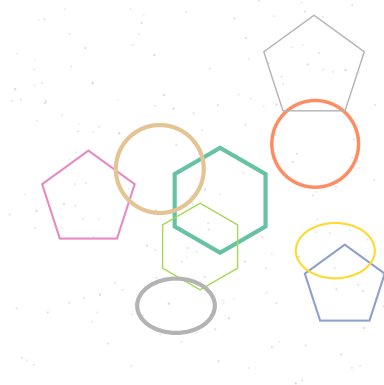[{"shape": "hexagon", "thickness": 3, "radius": 0.68, "center": [0.572, 0.48]}, {"shape": "circle", "thickness": 2.5, "radius": 0.56, "center": [0.819, 0.626]}, {"shape": "pentagon", "thickness": 1.5, "radius": 0.55, "center": [0.896, 0.255]}, {"shape": "pentagon", "thickness": 1.5, "radius": 0.63, "center": [0.23, 0.483]}, {"shape": "hexagon", "thickness": 1, "radius": 0.56, "center": [0.52, 0.36]}, {"shape": "oval", "thickness": 1.5, "radius": 0.51, "center": [0.871, 0.349]}, {"shape": "circle", "thickness": 3, "radius": 0.57, "center": [0.415, 0.561]}, {"shape": "oval", "thickness": 3, "radius": 0.5, "center": [0.457, 0.206]}, {"shape": "pentagon", "thickness": 1, "radius": 0.69, "center": [0.816, 0.823]}]